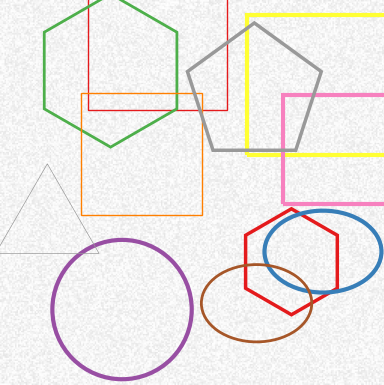[{"shape": "square", "thickness": 1, "radius": 0.91, "center": [0.408, 0.896]}, {"shape": "hexagon", "thickness": 2.5, "radius": 0.69, "center": [0.757, 0.32]}, {"shape": "oval", "thickness": 3, "radius": 0.76, "center": [0.839, 0.346]}, {"shape": "hexagon", "thickness": 2, "radius": 0.99, "center": [0.287, 0.817]}, {"shape": "circle", "thickness": 3, "radius": 0.9, "center": [0.317, 0.196]}, {"shape": "square", "thickness": 1, "radius": 0.79, "center": [0.367, 0.6]}, {"shape": "square", "thickness": 3, "radius": 0.91, "center": [0.823, 0.778]}, {"shape": "oval", "thickness": 2, "radius": 0.72, "center": [0.666, 0.212]}, {"shape": "square", "thickness": 3, "radius": 0.71, "center": [0.877, 0.612]}, {"shape": "pentagon", "thickness": 2.5, "radius": 0.91, "center": [0.661, 0.758]}, {"shape": "triangle", "thickness": 0.5, "radius": 0.78, "center": [0.123, 0.419]}]